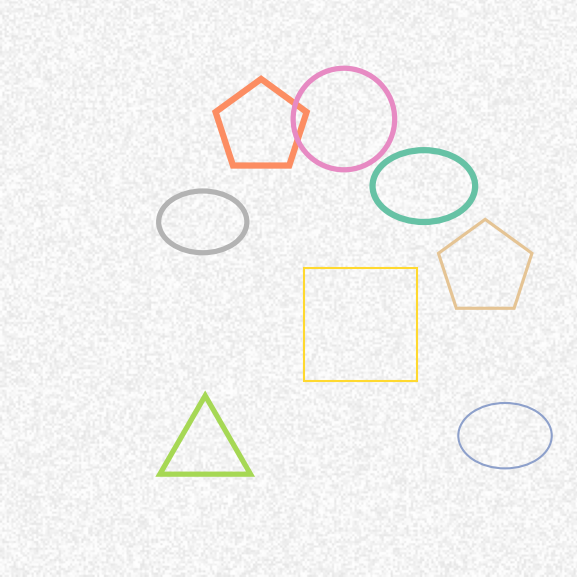[{"shape": "oval", "thickness": 3, "radius": 0.44, "center": [0.734, 0.677]}, {"shape": "pentagon", "thickness": 3, "radius": 0.41, "center": [0.452, 0.78]}, {"shape": "oval", "thickness": 1, "radius": 0.4, "center": [0.875, 0.245]}, {"shape": "circle", "thickness": 2.5, "radius": 0.44, "center": [0.596, 0.793]}, {"shape": "triangle", "thickness": 2.5, "radius": 0.45, "center": [0.355, 0.223]}, {"shape": "square", "thickness": 1, "radius": 0.49, "center": [0.625, 0.438]}, {"shape": "pentagon", "thickness": 1.5, "radius": 0.43, "center": [0.84, 0.534]}, {"shape": "oval", "thickness": 2.5, "radius": 0.38, "center": [0.351, 0.615]}]